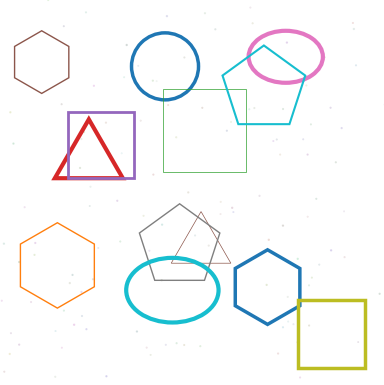[{"shape": "circle", "thickness": 2.5, "radius": 0.44, "center": [0.429, 0.828]}, {"shape": "hexagon", "thickness": 2.5, "radius": 0.48, "center": [0.695, 0.254]}, {"shape": "hexagon", "thickness": 1, "radius": 0.55, "center": [0.149, 0.311]}, {"shape": "square", "thickness": 0.5, "radius": 0.54, "center": [0.532, 0.66]}, {"shape": "triangle", "thickness": 3, "radius": 0.51, "center": [0.231, 0.588]}, {"shape": "square", "thickness": 2, "radius": 0.43, "center": [0.262, 0.624]}, {"shape": "triangle", "thickness": 0.5, "radius": 0.45, "center": [0.522, 0.361]}, {"shape": "hexagon", "thickness": 1, "radius": 0.41, "center": [0.108, 0.839]}, {"shape": "oval", "thickness": 3, "radius": 0.48, "center": [0.742, 0.852]}, {"shape": "pentagon", "thickness": 1, "radius": 0.55, "center": [0.467, 0.361]}, {"shape": "square", "thickness": 2.5, "radius": 0.44, "center": [0.861, 0.132]}, {"shape": "oval", "thickness": 3, "radius": 0.6, "center": [0.448, 0.246]}, {"shape": "pentagon", "thickness": 1.5, "radius": 0.56, "center": [0.685, 0.769]}]